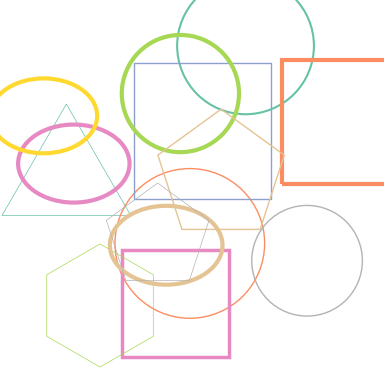[{"shape": "triangle", "thickness": 0.5, "radius": 0.96, "center": [0.172, 0.537]}, {"shape": "circle", "thickness": 1.5, "radius": 0.89, "center": [0.638, 0.881]}, {"shape": "square", "thickness": 3, "radius": 0.81, "center": [0.894, 0.684]}, {"shape": "circle", "thickness": 1, "radius": 0.97, "center": [0.493, 0.368]}, {"shape": "square", "thickness": 1, "radius": 0.89, "center": [0.525, 0.66]}, {"shape": "oval", "thickness": 3, "radius": 0.72, "center": [0.192, 0.575]}, {"shape": "square", "thickness": 2.5, "radius": 0.69, "center": [0.457, 0.211]}, {"shape": "hexagon", "thickness": 0.5, "radius": 0.8, "center": [0.26, 0.206]}, {"shape": "circle", "thickness": 3, "radius": 0.76, "center": [0.469, 0.757]}, {"shape": "oval", "thickness": 3, "radius": 0.69, "center": [0.113, 0.699]}, {"shape": "oval", "thickness": 3, "radius": 0.73, "center": [0.432, 0.363]}, {"shape": "pentagon", "thickness": 1, "radius": 0.86, "center": [0.574, 0.544]}, {"shape": "pentagon", "thickness": 0.5, "radius": 0.7, "center": [0.41, 0.384]}, {"shape": "circle", "thickness": 1, "radius": 0.72, "center": [0.798, 0.323]}]